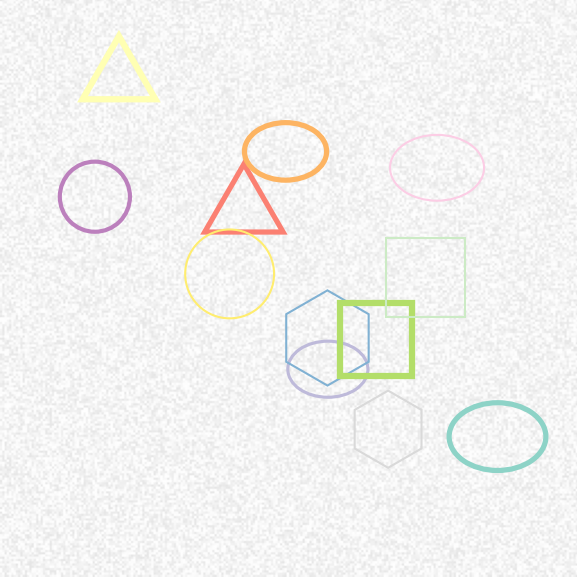[{"shape": "oval", "thickness": 2.5, "radius": 0.42, "center": [0.861, 0.243]}, {"shape": "triangle", "thickness": 3, "radius": 0.36, "center": [0.206, 0.864]}, {"shape": "oval", "thickness": 1.5, "radius": 0.35, "center": [0.568, 0.36]}, {"shape": "triangle", "thickness": 2.5, "radius": 0.39, "center": [0.422, 0.637]}, {"shape": "hexagon", "thickness": 1, "radius": 0.41, "center": [0.567, 0.414]}, {"shape": "oval", "thickness": 2.5, "radius": 0.36, "center": [0.494, 0.737]}, {"shape": "square", "thickness": 3, "radius": 0.31, "center": [0.651, 0.411]}, {"shape": "oval", "thickness": 1, "radius": 0.41, "center": [0.757, 0.709]}, {"shape": "hexagon", "thickness": 1, "radius": 0.33, "center": [0.672, 0.256]}, {"shape": "circle", "thickness": 2, "radius": 0.3, "center": [0.164, 0.659]}, {"shape": "square", "thickness": 1, "radius": 0.34, "center": [0.737, 0.518]}, {"shape": "circle", "thickness": 1, "radius": 0.38, "center": [0.398, 0.525]}]